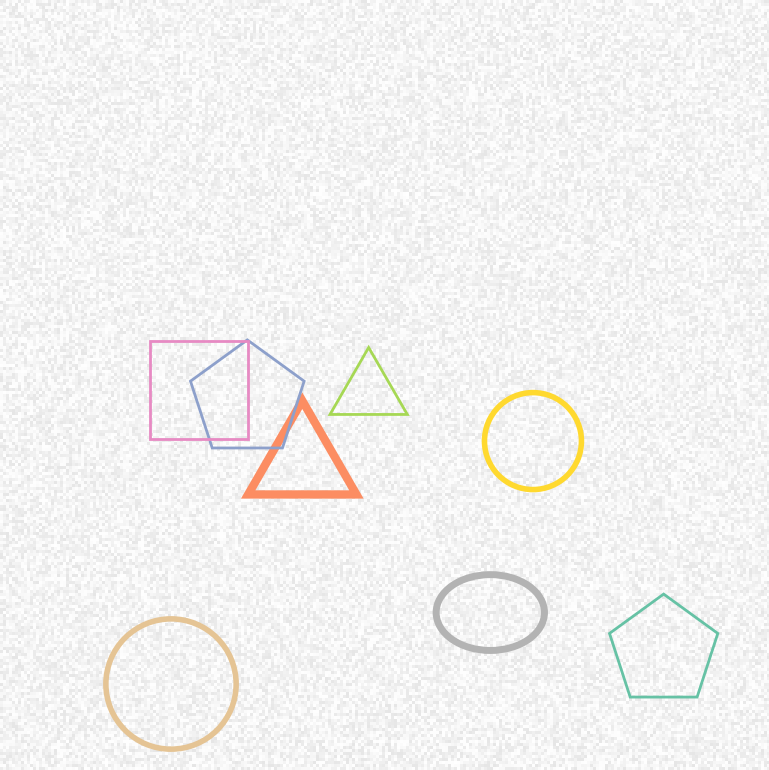[{"shape": "pentagon", "thickness": 1, "radius": 0.37, "center": [0.862, 0.155]}, {"shape": "triangle", "thickness": 3, "radius": 0.41, "center": [0.393, 0.398]}, {"shape": "pentagon", "thickness": 1, "radius": 0.39, "center": [0.321, 0.481]}, {"shape": "square", "thickness": 1, "radius": 0.32, "center": [0.259, 0.494]}, {"shape": "triangle", "thickness": 1, "radius": 0.29, "center": [0.479, 0.491]}, {"shape": "circle", "thickness": 2, "radius": 0.31, "center": [0.692, 0.427]}, {"shape": "circle", "thickness": 2, "radius": 0.42, "center": [0.222, 0.112]}, {"shape": "oval", "thickness": 2.5, "radius": 0.35, "center": [0.637, 0.204]}]